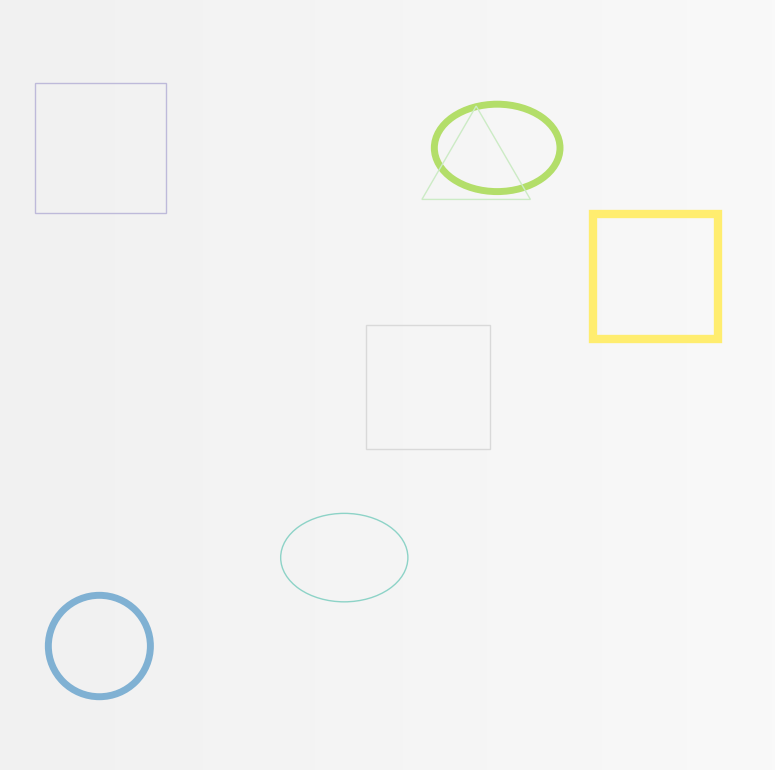[{"shape": "oval", "thickness": 0.5, "radius": 0.41, "center": [0.444, 0.276]}, {"shape": "square", "thickness": 0.5, "radius": 0.42, "center": [0.129, 0.808]}, {"shape": "circle", "thickness": 2.5, "radius": 0.33, "center": [0.128, 0.161]}, {"shape": "oval", "thickness": 2.5, "radius": 0.41, "center": [0.642, 0.808]}, {"shape": "square", "thickness": 0.5, "radius": 0.4, "center": [0.552, 0.498]}, {"shape": "triangle", "thickness": 0.5, "radius": 0.4, "center": [0.614, 0.781]}, {"shape": "square", "thickness": 3, "radius": 0.4, "center": [0.846, 0.641]}]